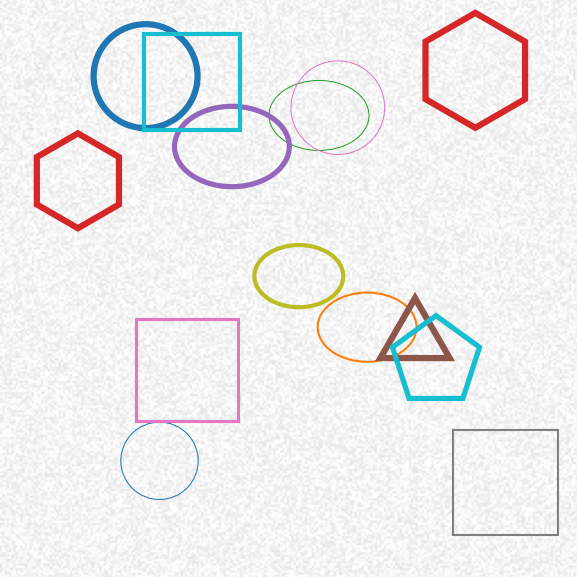[{"shape": "circle", "thickness": 3, "radius": 0.45, "center": [0.252, 0.867]}, {"shape": "circle", "thickness": 0.5, "radius": 0.33, "center": [0.276, 0.201]}, {"shape": "oval", "thickness": 1, "radius": 0.43, "center": [0.636, 0.433]}, {"shape": "oval", "thickness": 0.5, "radius": 0.43, "center": [0.552, 0.799]}, {"shape": "hexagon", "thickness": 3, "radius": 0.5, "center": [0.823, 0.877]}, {"shape": "hexagon", "thickness": 3, "radius": 0.41, "center": [0.135, 0.686]}, {"shape": "oval", "thickness": 2.5, "radius": 0.5, "center": [0.402, 0.745]}, {"shape": "triangle", "thickness": 3, "radius": 0.35, "center": [0.719, 0.414]}, {"shape": "square", "thickness": 1.5, "radius": 0.44, "center": [0.323, 0.358]}, {"shape": "circle", "thickness": 0.5, "radius": 0.41, "center": [0.585, 0.813]}, {"shape": "square", "thickness": 1, "radius": 0.45, "center": [0.875, 0.163]}, {"shape": "oval", "thickness": 2, "radius": 0.38, "center": [0.517, 0.521]}, {"shape": "pentagon", "thickness": 2.5, "radius": 0.4, "center": [0.755, 0.373]}, {"shape": "square", "thickness": 2, "radius": 0.42, "center": [0.333, 0.857]}]